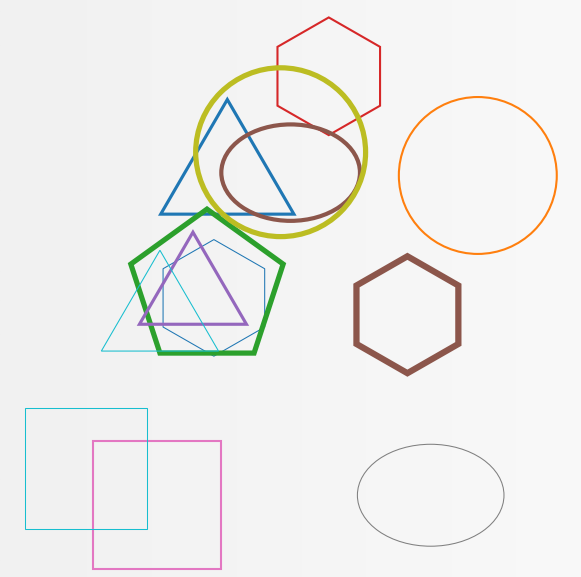[{"shape": "hexagon", "thickness": 0.5, "radius": 0.5, "center": [0.368, 0.483]}, {"shape": "triangle", "thickness": 1.5, "radius": 0.66, "center": [0.391, 0.694]}, {"shape": "circle", "thickness": 1, "radius": 0.68, "center": [0.822, 0.695]}, {"shape": "pentagon", "thickness": 2.5, "radius": 0.69, "center": [0.356, 0.499]}, {"shape": "hexagon", "thickness": 1, "radius": 0.51, "center": [0.566, 0.867]}, {"shape": "triangle", "thickness": 1.5, "radius": 0.53, "center": [0.332, 0.491]}, {"shape": "hexagon", "thickness": 3, "radius": 0.51, "center": [0.701, 0.454]}, {"shape": "oval", "thickness": 2, "radius": 0.6, "center": [0.5, 0.7]}, {"shape": "square", "thickness": 1, "radius": 0.55, "center": [0.27, 0.125]}, {"shape": "oval", "thickness": 0.5, "radius": 0.63, "center": [0.741, 0.142]}, {"shape": "circle", "thickness": 2.5, "radius": 0.73, "center": [0.483, 0.736]}, {"shape": "triangle", "thickness": 0.5, "radius": 0.58, "center": [0.275, 0.449]}, {"shape": "square", "thickness": 0.5, "radius": 0.53, "center": [0.148, 0.188]}]